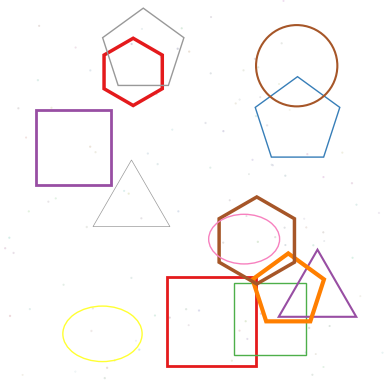[{"shape": "square", "thickness": 2, "radius": 0.58, "center": [0.549, 0.164]}, {"shape": "hexagon", "thickness": 2.5, "radius": 0.44, "center": [0.346, 0.813]}, {"shape": "pentagon", "thickness": 1, "radius": 0.58, "center": [0.773, 0.685]}, {"shape": "square", "thickness": 1, "radius": 0.46, "center": [0.701, 0.171]}, {"shape": "square", "thickness": 2, "radius": 0.49, "center": [0.191, 0.618]}, {"shape": "triangle", "thickness": 1.5, "radius": 0.58, "center": [0.825, 0.235]}, {"shape": "pentagon", "thickness": 3, "radius": 0.49, "center": [0.749, 0.244]}, {"shape": "oval", "thickness": 1, "radius": 0.51, "center": [0.266, 0.133]}, {"shape": "hexagon", "thickness": 2.5, "radius": 0.56, "center": [0.667, 0.375]}, {"shape": "circle", "thickness": 1.5, "radius": 0.53, "center": [0.771, 0.829]}, {"shape": "oval", "thickness": 1, "radius": 0.46, "center": [0.634, 0.379]}, {"shape": "pentagon", "thickness": 1, "radius": 0.55, "center": [0.372, 0.868]}, {"shape": "triangle", "thickness": 0.5, "radius": 0.58, "center": [0.342, 0.469]}]